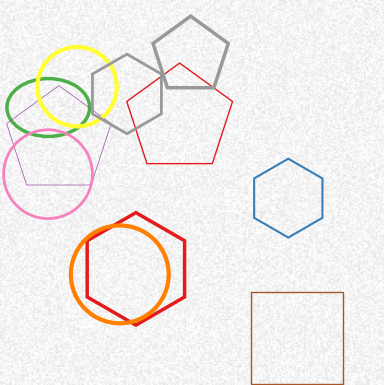[{"shape": "pentagon", "thickness": 1, "radius": 0.72, "center": [0.467, 0.692]}, {"shape": "hexagon", "thickness": 2.5, "radius": 0.73, "center": [0.353, 0.302]}, {"shape": "hexagon", "thickness": 1.5, "radius": 0.51, "center": [0.749, 0.485]}, {"shape": "oval", "thickness": 2.5, "radius": 0.54, "center": [0.125, 0.721]}, {"shape": "pentagon", "thickness": 0.5, "radius": 0.71, "center": [0.153, 0.635]}, {"shape": "circle", "thickness": 3, "radius": 0.64, "center": [0.311, 0.287]}, {"shape": "circle", "thickness": 3, "radius": 0.52, "center": [0.2, 0.775]}, {"shape": "square", "thickness": 1, "radius": 0.6, "center": [0.771, 0.121]}, {"shape": "circle", "thickness": 2, "radius": 0.58, "center": [0.125, 0.548]}, {"shape": "pentagon", "thickness": 2.5, "radius": 0.51, "center": [0.495, 0.855]}, {"shape": "hexagon", "thickness": 2, "radius": 0.52, "center": [0.33, 0.756]}]